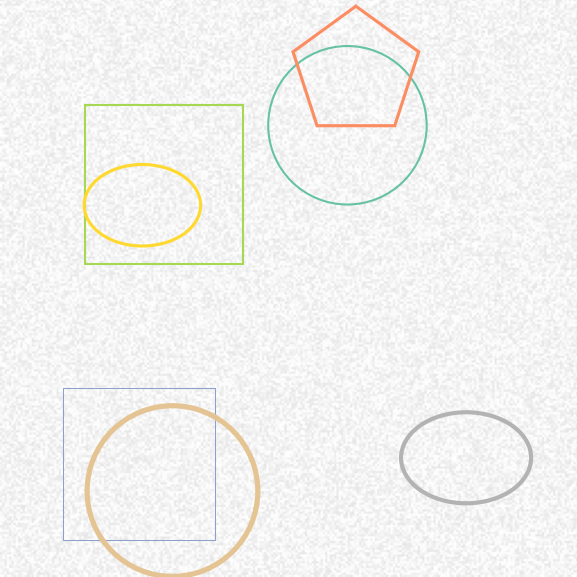[{"shape": "circle", "thickness": 1, "radius": 0.69, "center": [0.602, 0.782]}, {"shape": "pentagon", "thickness": 1.5, "radius": 0.57, "center": [0.616, 0.874]}, {"shape": "square", "thickness": 0.5, "radius": 0.66, "center": [0.24, 0.196]}, {"shape": "square", "thickness": 1, "radius": 0.69, "center": [0.284, 0.68]}, {"shape": "oval", "thickness": 1.5, "radius": 0.5, "center": [0.247, 0.644]}, {"shape": "circle", "thickness": 2.5, "radius": 0.74, "center": [0.299, 0.149]}, {"shape": "oval", "thickness": 2, "radius": 0.56, "center": [0.807, 0.206]}]